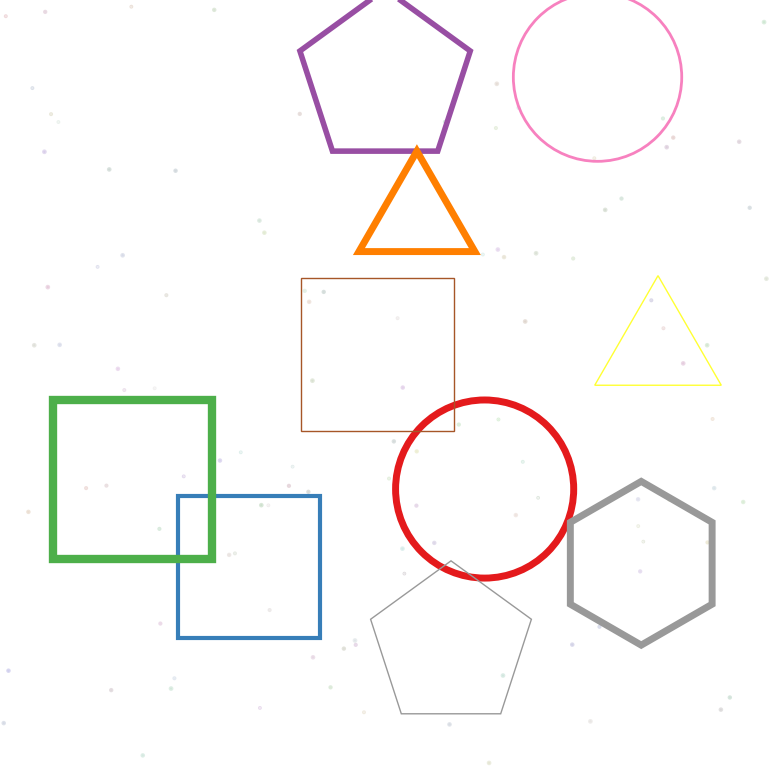[{"shape": "circle", "thickness": 2.5, "radius": 0.58, "center": [0.629, 0.365]}, {"shape": "square", "thickness": 1.5, "radius": 0.46, "center": [0.324, 0.264]}, {"shape": "square", "thickness": 3, "radius": 0.52, "center": [0.172, 0.377]}, {"shape": "pentagon", "thickness": 2, "radius": 0.58, "center": [0.5, 0.898]}, {"shape": "triangle", "thickness": 2.5, "radius": 0.43, "center": [0.541, 0.717]}, {"shape": "triangle", "thickness": 0.5, "radius": 0.47, "center": [0.855, 0.547]}, {"shape": "square", "thickness": 0.5, "radius": 0.5, "center": [0.49, 0.539]}, {"shape": "circle", "thickness": 1, "radius": 0.55, "center": [0.776, 0.9]}, {"shape": "hexagon", "thickness": 2.5, "radius": 0.53, "center": [0.833, 0.268]}, {"shape": "pentagon", "thickness": 0.5, "radius": 0.55, "center": [0.586, 0.162]}]